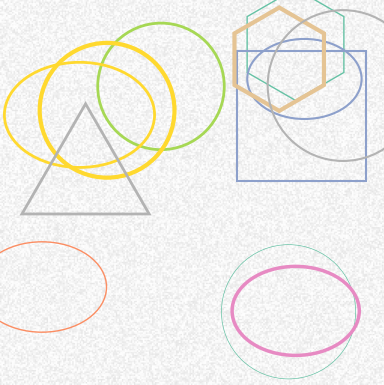[{"shape": "circle", "thickness": 0.5, "radius": 0.87, "center": [0.75, 0.19]}, {"shape": "hexagon", "thickness": 1, "radius": 0.73, "center": [0.768, 0.884]}, {"shape": "oval", "thickness": 1, "radius": 0.84, "center": [0.109, 0.255]}, {"shape": "square", "thickness": 1.5, "radius": 0.84, "center": [0.783, 0.699]}, {"shape": "oval", "thickness": 1.5, "radius": 0.74, "center": [0.791, 0.795]}, {"shape": "oval", "thickness": 2.5, "radius": 0.83, "center": [0.768, 0.192]}, {"shape": "circle", "thickness": 2, "radius": 0.82, "center": [0.418, 0.776]}, {"shape": "circle", "thickness": 3, "radius": 0.88, "center": [0.278, 0.714]}, {"shape": "oval", "thickness": 2, "radius": 0.98, "center": [0.206, 0.702]}, {"shape": "hexagon", "thickness": 3, "radius": 0.67, "center": [0.725, 0.846]}, {"shape": "triangle", "thickness": 2, "radius": 0.95, "center": [0.222, 0.54]}, {"shape": "circle", "thickness": 1.5, "radius": 0.98, "center": [0.891, 0.778]}]